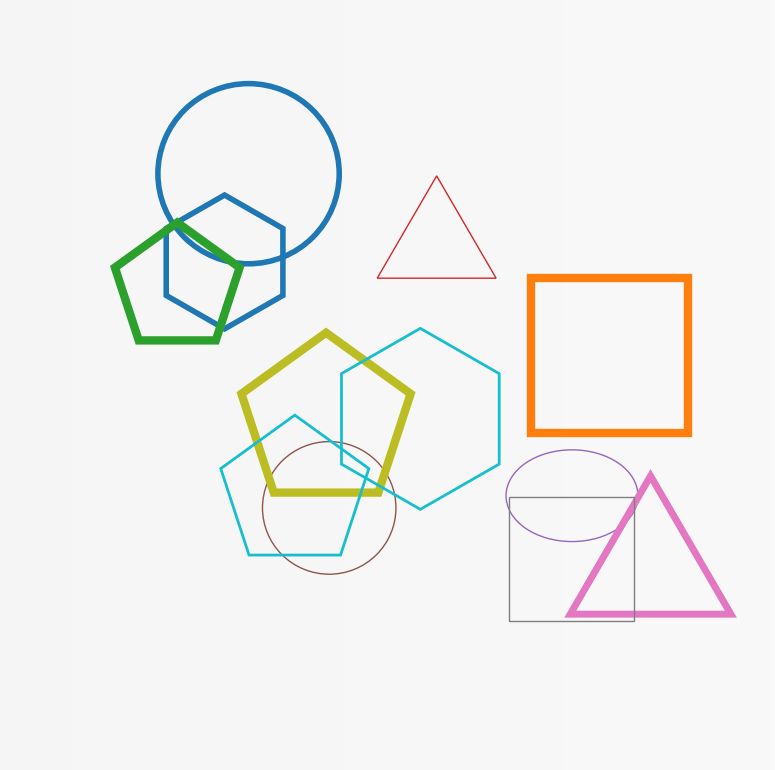[{"shape": "circle", "thickness": 2, "radius": 0.58, "center": [0.321, 0.774]}, {"shape": "hexagon", "thickness": 2, "radius": 0.43, "center": [0.29, 0.66]}, {"shape": "square", "thickness": 3, "radius": 0.5, "center": [0.786, 0.538]}, {"shape": "pentagon", "thickness": 3, "radius": 0.42, "center": [0.229, 0.626]}, {"shape": "triangle", "thickness": 0.5, "radius": 0.44, "center": [0.563, 0.683]}, {"shape": "oval", "thickness": 0.5, "radius": 0.43, "center": [0.738, 0.356]}, {"shape": "circle", "thickness": 0.5, "radius": 0.43, "center": [0.425, 0.34]}, {"shape": "triangle", "thickness": 2.5, "radius": 0.6, "center": [0.839, 0.262]}, {"shape": "square", "thickness": 0.5, "radius": 0.4, "center": [0.738, 0.274]}, {"shape": "pentagon", "thickness": 3, "radius": 0.57, "center": [0.421, 0.453]}, {"shape": "hexagon", "thickness": 1, "radius": 0.59, "center": [0.542, 0.456]}, {"shape": "pentagon", "thickness": 1, "radius": 0.5, "center": [0.38, 0.36]}]